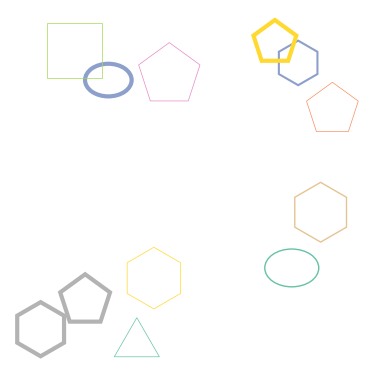[{"shape": "triangle", "thickness": 0.5, "radius": 0.34, "center": [0.355, 0.107]}, {"shape": "oval", "thickness": 1, "radius": 0.35, "center": [0.758, 0.304]}, {"shape": "pentagon", "thickness": 0.5, "radius": 0.35, "center": [0.863, 0.716]}, {"shape": "hexagon", "thickness": 1.5, "radius": 0.29, "center": [0.774, 0.837]}, {"shape": "oval", "thickness": 3, "radius": 0.3, "center": [0.281, 0.792]}, {"shape": "pentagon", "thickness": 0.5, "radius": 0.42, "center": [0.44, 0.806]}, {"shape": "square", "thickness": 0.5, "radius": 0.35, "center": [0.193, 0.868]}, {"shape": "hexagon", "thickness": 0.5, "radius": 0.4, "center": [0.4, 0.278]}, {"shape": "pentagon", "thickness": 3, "radius": 0.29, "center": [0.714, 0.889]}, {"shape": "hexagon", "thickness": 1, "radius": 0.39, "center": [0.833, 0.449]}, {"shape": "hexagon", "thickness": 3, "radius": 0.35, "center": [0.106, 0.145]}, {"shape": "pentagon", "thickness": 3, "radius": 0.34, "center": [0.221, 0.22]}]